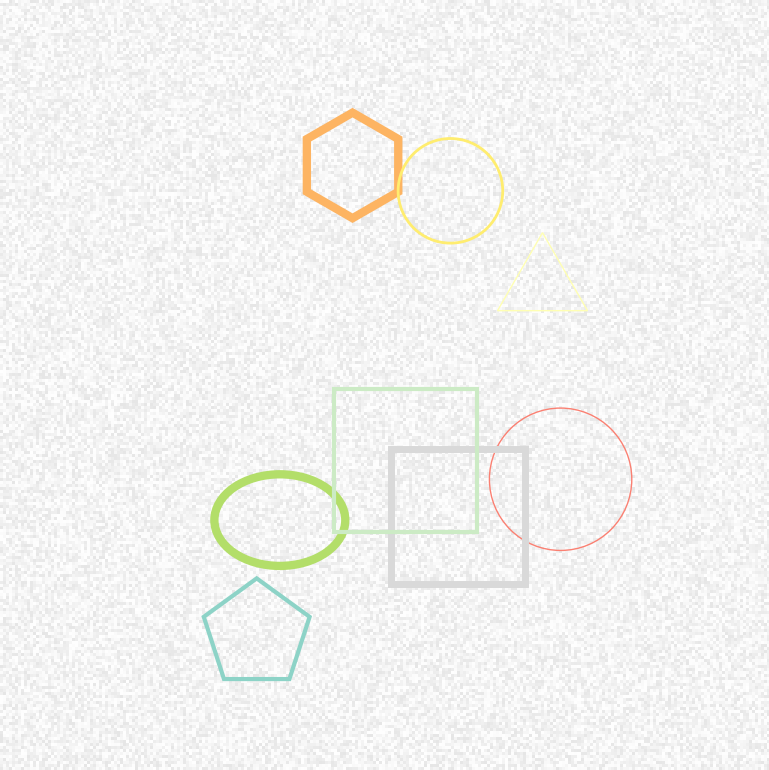[{"shape": "pentagon", "thickness": 1.5, "radius": 0.36, "center": [0.333, 0.177]}, {"shape": "triangle", "thickness": 0.5, "radius": 0.34, "center": [0.705, 0.63]}, {"shape": "circle", "thickness": 0.5, "radius": 0.46, "center": [0.728, 0.378]}, {"shape": "hexagon", "thickness": 3, "radius": 0.34, "center": [0.458, 0.785]}, {"shape": "oval", "thickness": 3, "radius": 0.42, "center": [0.363, 0.325]}, {"shape": "square", "thickness": 2.5, "radius": 0.44, "center": [0.595, 0.329]}, {"shape": "square", "thickness": 1.5, "radius": 0.46, "center": [0.526, 0.402]}, {"shape": "circle", "thickness": 1, "radius": 0.34, "center": [0.585, 0.752]}]